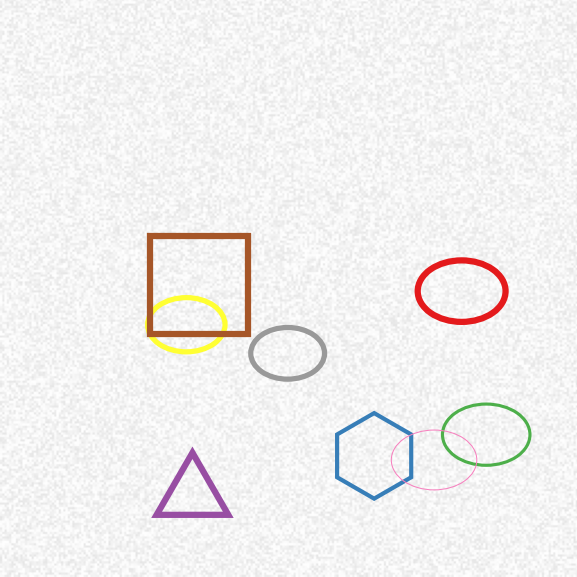[{"shape": "oval", "thickness": 3, "radius": 0.38, "center": [0.799, 0.495]}, {"shape": "hexagon", "thickness": 2, "radius": 0.37, "center": [0.648, 0.21]}, {"shape": "oval", "thickness": 1.5, "radius": 0.38, "center": [0.842, 0.246]}, {"shape": "triangle", "thickness": 3, "radius": 0.36, "center": [0.333, 0.143]}, {"shape": "oval", "thickness": 2.5, "radius": 0.34, "center": [0.323, 0.437]}, {"shape": "square", "thickness": 3, "radius": 0.42, "center": [0.345, 0.505]}, {"shape": "oval", "thickness": 0.5, "radius": 0.37, "center": [0.752, 0.203]}, {"shape": "oval", "thickness": 2.5, "radius": 0.32, "center": [0.498, 0.387]}]